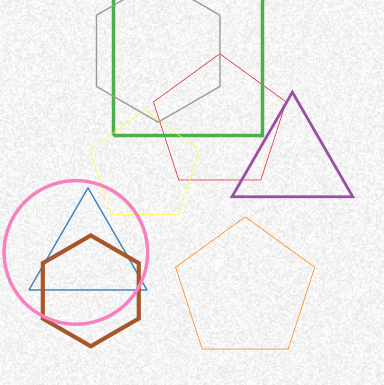[{"shape": "pentagon", "thickness": 0.5, "radius": 0.91, "center": [0.571, 0.679]}, {"shape": "triangle", "thickness": 1, "radius": 0.88, "center": [0.229, 0.335]}, {"shape": "square", "thickness": 2.5, "radius": 0.97, "center": [0.487, 0.844]}, {"shape": "triangle", "thickness": 2, "radius": 0.91, "center": [0.759, 0.579]}, {"shape": "pentagon", "thickness": 0.5, "radius": 0.95, "center": [0.637, 0.247]}, {"shape": "pentagon", "thickness": 0.5, "radius": 0.75, "center": [0.376, 0.564]}, {"shape": "hexagon", "thickness": 3, "radius": 0.72, "center": [0.236, 0.245]}, {"shape": "circle", "thickness": 2.5, "radius": 0.93, "center": [0.197, 0.344]}, {"shape": "hexagon", "thickness": 1, "radius": 0.93, "center": [0.411, 0.868]}]